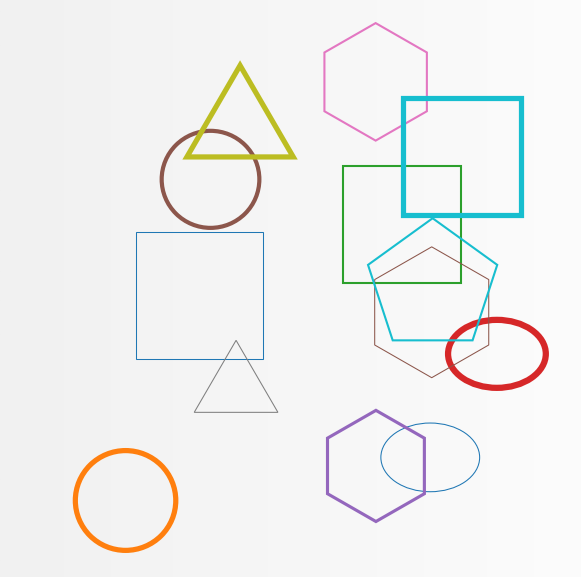[{"shape": "oval", "thickness": 0.5, "radius": 0.42, "center": [0.74, 0.207]}, {"shape": "square", "thickness": 0.5, "radius": 0.55, "center": [0.343, 0.488]}, {"shape": "circle", "thickness": 2.5, "radius": 0.43, "center": [0.216, 0.133]}, {"shape": "square", "thickness": 1, "radius": 0.51, "center": [0.692, 0.61]}, {"shape": "oval", "thickness": 3, "radius": 0.42, "center": [0.855, 0.386]}, {"shape": "hexagon", "thickness": 1.5, "radius": 0.48, "center": [0.647, 0.192]}, {"shape": "circle", "thickness": 2, "radius": 0.42, "center": [0.362, 0.689]}, {"shape": "hexagon", "thickness": 0.5, "radius": 0.57, "center": [0.743, 0.458]}, {"shape": "hexagon", "thickness": 1, "radius": 0.51, "center": [0.646, 0.857]}, {"shape": "triangle", "thickness": 0.5, "radius": 0.42, "center": [0.406, 0.327]}, {"shape": "triangle", "thickness": 2.5, "radius": 0.53, "center": [0.413, 0.78]}, {"shape": "pentagon", "thickness": 1, "radius": 0.58, "center": [0.744, 0.504]}, {"shape": "square", "thickness": 2.5, "radius": 0.51, "center": [0.794, 0.728]}]